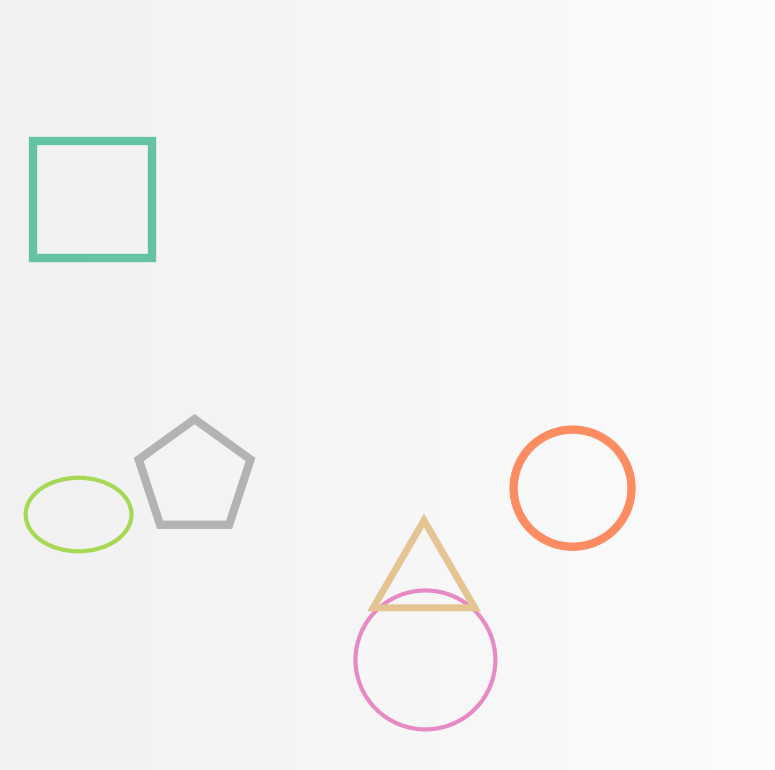[{"shape": "square", "thickness": 3, "radius": 0.38, "center": [0.119, 0.741]}, {"shape": "circle", "thickness": 3, "radius": 0.38, "center": [0.739, 0.366]}, {"shape": "circle", "thickness": 1.5, "radius": 0.45, "center": [0.549, 0.143]}, {"shape": "oval", "thickness": 1.5, "radius": 0.34, "center": [0.101, 0.332]}, {"shape": "triangle", "thickness": 2.5, "radius": 0.38, "center": [0.547, 0.248]}, {"shape": "pentagon", "thickness": 3, "radius": 0.38, "center": [0.251, 0.38]}]